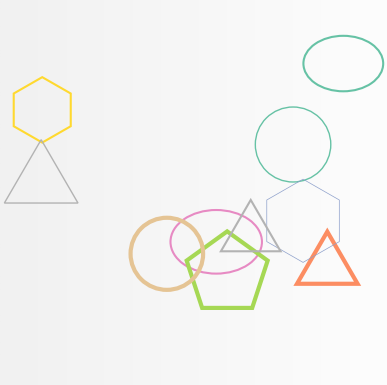[{"shape": "oval", "thickness": 1.5, "radius": 0.51, "center": [0.886, 0.835]}, {"shape": "circle", "thickness": 1, "radius": 0.49, "center": [0.756, 0.625]}, {"shape": "triangle", "thickness": 3, "radius": 0.45, "center": [0.845, 0.308]}, {"shape": "hexagon", "thickness": 0.5, "radius": 0.54, "center": [0.782, 0.427]}, {"shape": "oval", "thickness": 1.5, "radius": 0.59, "center": [0.558, 0.372]}, {"shape": "pentagon", "thickness": 3, "radius": 0.55, "center": [0.586, 0.289]}, {"shape": "hexagon", "thickness": 1.5, "radius": 0.42, "center": [0.109, 0.715]}, {"shape": "circle", "thickness": 3, "radius": 0.47, "center": [0.431, 0.341]}, {"shape": "triangle", "thickness": 1.5, "radius": 0.44, "center": [0.647, 0.392]}, {"shape": "triangle", "thickness": 1, "radius": 0.55, "center": [0.106, 0.527]}]